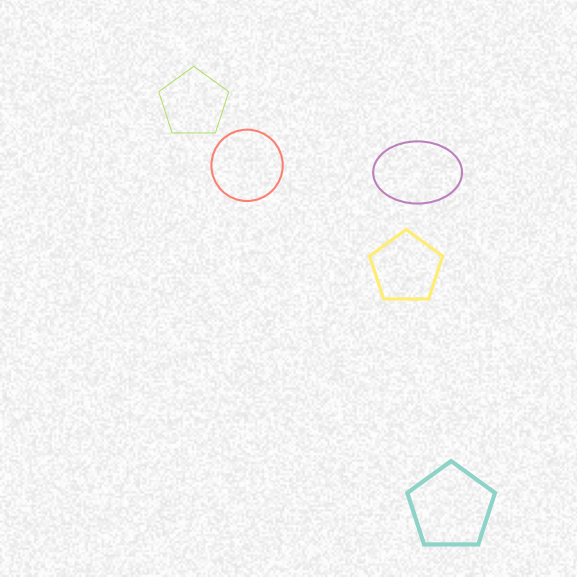[{"shape": "pentagon", "thickness": 2, "radius": 0.4, "center": [0.781, 0.121]}, {"shape": "circle", "thickness": 1, "radius": 0.31, "center": [0.428, 0.713]}, {"shape": "pentagon", "thickness": 0.5, "radius": 0.32, "center": [0.336, 0.821]}, {"shape": "oval", "thickness": 1, "radius": 0.38, "center": [0.723, 0.7]}, {"shape": "pentagon", "thickness": 1.5, "radius": 0.33, "center": [0.703, 0.535]}]